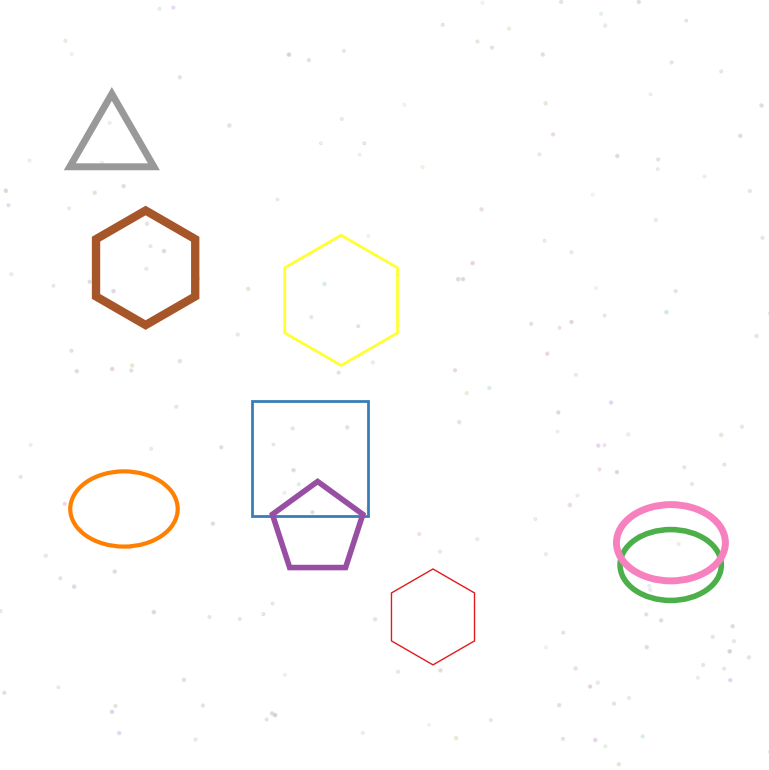[{"shape": "hexagon", "thickness": 0.5, "radius": 0.31, "center": [0.562, 0.199]}, {"shape": "square", "thickness": 1, "radius": 0.38, "center": [0.403, 0.405]}, {"shape": "oval", "thickness": 2, "radius": 0.33, "center": [0.871, 0.266]}, {"shape": "pentagon", "thickness": 2, "radius": 0.31, "center": [0.412, 0.313]}, {"shape": "oval", "thickness": 1.5, "radius": 0.35, "center": [0.161, 0.339]}, {"shape": "hexagon", "thickness": 1, "radius": 0.42, "center": [0.443, 0.61]}, {"shape": "hexagon", "thickness": 3, "radius": 0.37, "center": [0.189, 0.652]}, {"shape": "oval", "thickness": 2.5, "radius": 0.35, "center": [0.871, 0.295]}, {"shape": "triangle", "thickness": 2.5, "radius": 0.32, "center": [0.145, 0.815]}]